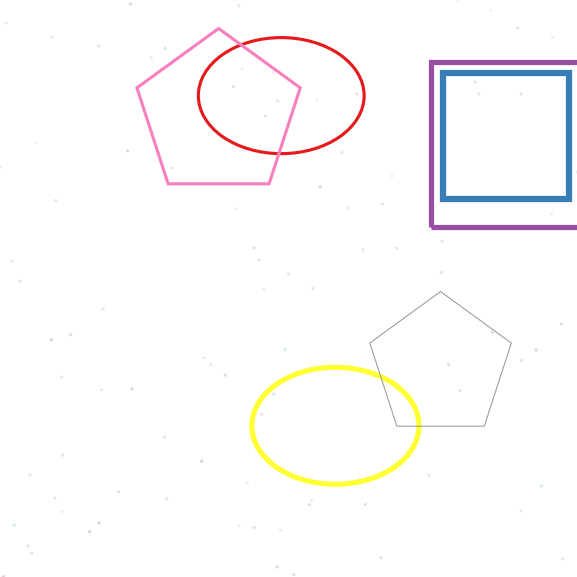[{"shape": "oval", "thickness": 1.5, "radius": 0.72, "center": [0.487, 0.834]}, {"shape": "square", "thickness": 3, "radius": 0.55, "center": [0.877, 0.763]}, {"shape": "square", "thickness": 2.5, "radius": 0.71, "center": [0.889, 0.749]}, {"shape": "oval", "thickness": 2.5, "radius": 0.72, "center": [0.581, 0.262]}, {"shape": "pentagon", "thickness": 1.5, "radius": 0.74, "center": [0.379, 0.801]}, {"shape": "pentagon", "thickness": 0.5, "radius": 0.64, "center": [0.763, 0.365]}]